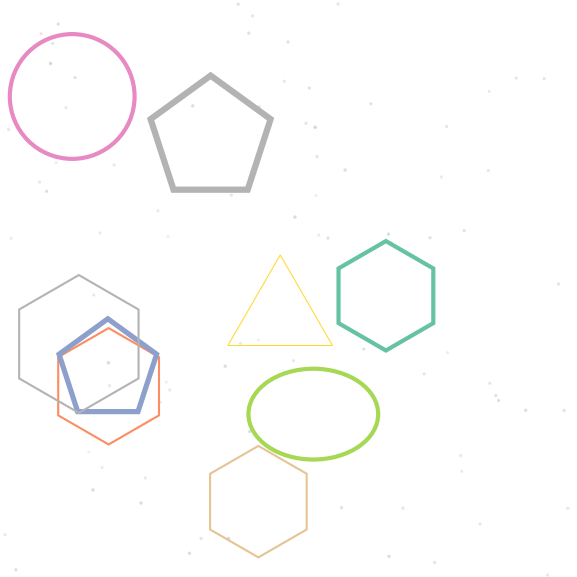[{"shape": "hexagon", "thickness": 2, "radius": 0.47, "center": [0.668, 0.487]}, {"shape": "hexagon", "thickness": 1, "radius": 0.5, "center": [0.188, 0.33]}, {"shape": "pentagon", "thickness": 2.5, "radius": 0.44, "center": [0.187, 0.358]}, {"shape": "circle", "thickness": 2, "radius": 0.54, "center": [0.125, 0.832]}, {"shape": "oval", "thickness": 2, "radius": 0.56, "center": [0.543, 0.282]}, {"shape": "triangle", "thickness": 0.5, "radius": 0.52, "center": [0.485, 0.453]}, {"shape": "hexagon", "thickness": 1, "radius": 0.48, "center": [0.447, 0.131]}, {"shape": "hexagon", "thickness": 1, "radius": 0.6, "center": [0.137, 0.404]}, {"shape": "pentagon", "thickness": 3, "radius": 0.55, "center": [0.365, 0.759]}]